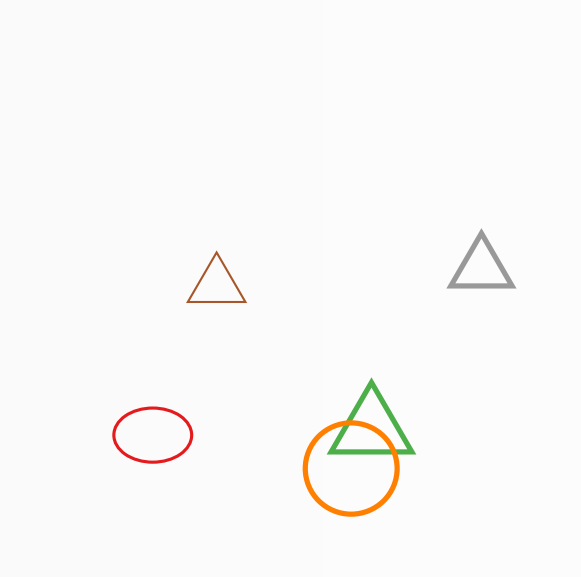[{"shape": "oval", "thickness": 1.5, "radius": 0.33, "center": [0.263, 0.246]}, {"shape": "triangle", "thickness": 2.5, "radius": 0.4, "center": [0.639, 0.257]}, {"shape": "circle", "thickness": 2.5, "radius": 0.4, "center": [0.604, 0.188]}, {"shape": "triangle", "thickness": 1, "radius": 0.29, "center": [0.373, 0.505]}, {"shape": "triangle", "thickness": 2.5, "radius": 0.3, "center": [0.828, 0.534]}]